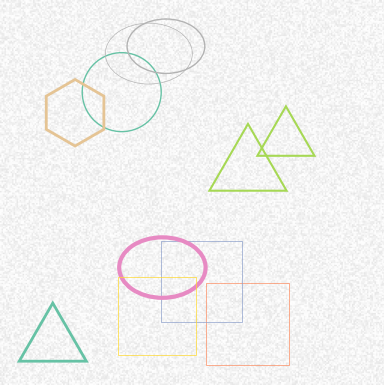[{"shape": "circle", "thickness": 1, "radius": 0.51, "center": [0.316, 0.761]}, {"shape": "triangle", "thickness": 2, "radius": 0.5, "center": [0.137, 0.112]}, {"shape": "square", "thickness": 0.5, "radius": 0.54, "center": [0.642, 0.158]}, {"shape": "square", "thickness": 0.5, "radius": 0.52, "center": [0.523, 0.269]}, {"shape": "oval", "thickness": 3, "radius": 0.56, "center": [0.422, 0.305]}, {"shape": "triangle", "thickness": 1.5, "radius": 0.58, "center": [0.644, 0.563]}, {"shape": "triangle", "thickness": 1.5, "radius": 0.43, "center": [0.743, 0.638]}, {"shape": "square", "thickness": 0.5, "radius": 0.51, "center": [0.407, 0.179]}, {"shape": "hexagon", "thickness": 2, "radius": 0.43, "center": [0.195, 0.707]}, {"shape": "oval", "thickness": 0.5, "radius": 0.56, "center": [0.387, 0.861]}, {"shape": "oval", "thickness": 1, "radius": 0.5, "center": [0.431, 0.88]}]